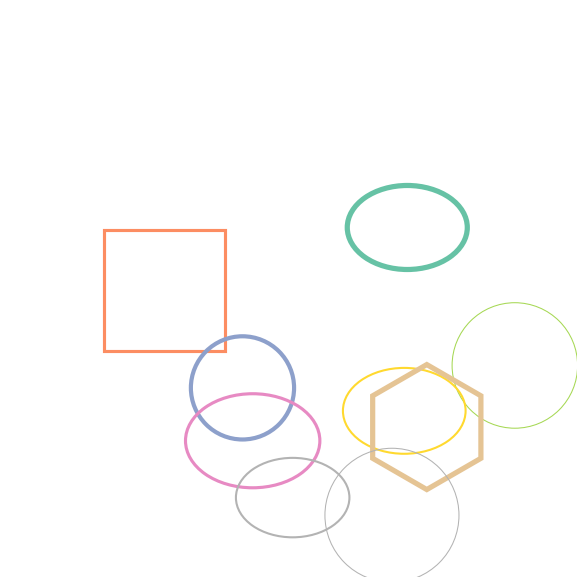[{"shape": "oval", "thickness": 2.5, "radius": 0.52, "center": [0.705, 0.605]}, {"shape": "square", "thickness": 1.5, "radius": 0.52, "center": [0.285, 0.497]}, {"shape": "circle", "thickness": 2, "radius": 0.45, "center": [0.42, 0.327]}, {"shape": "oval", "thickness": 1.5, "radius": 0.58, "center": [0.438, 0.236]}, {"shape": "circle", "thickness": 0.5, "radius": 0.54, "center": [0.892, 0.366]}, {"shape": "oval", "thickness": 1, "radius": 0.53, "center": [0.7, 0.288]}, {"shape": "hexagon", "thickness": 2.5, "radius": 0.54, "center": [0.739, 0.26]}, {"shape": "circle", "thickness": 0.5, "radius": 0.58, "center": [0.679, 0.107]}, {"shape": "oval", "thickness": 1, "radius": 0.49, "center": [0.507, 0.138]}]